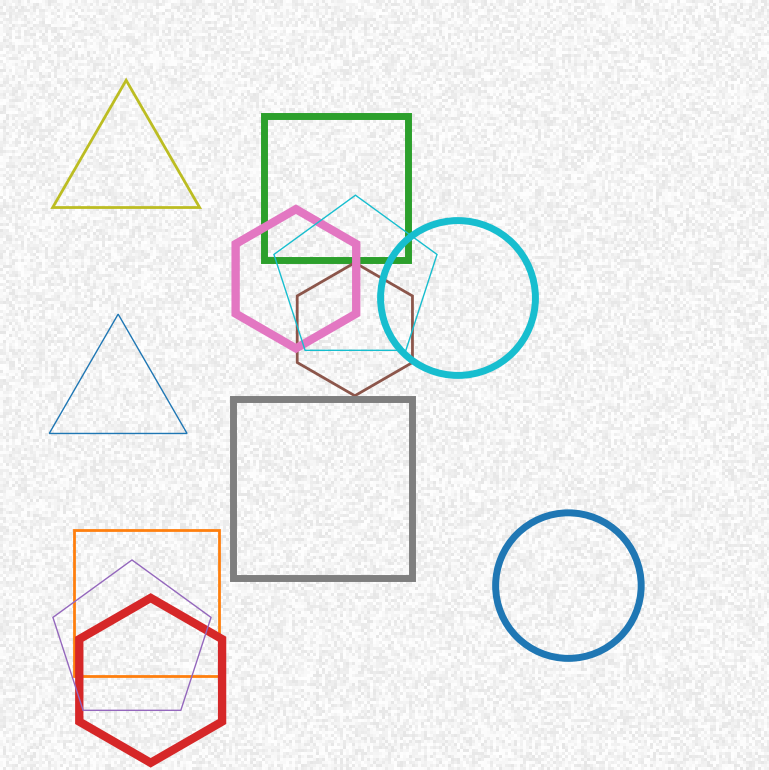[{"shape": "triangle", "thickness": 0.5, "radius": 0.52, "center": [0.153, 0.489]}, {"shape": "circle", "thickness": 2.5, "radius": 0.47, "center": [0.738, 0.239]}, {"shape": "square", "thickness": 1, "radius": 0.47, "center": [0.191, 0.217]}, {"shape": "square", "thickness": 2.5, "radius": 0.47, "center": [0.437, 0.756]}, {"shape": "hexagon", "thickness": 3, "radius": 0.54, "center": [0.196, 0.116]}, {"shape": "pentagon", "thickness": 0.5, "radius": 0.54, "center": [0.171, 0.165]}, {"shape": "hexagon", "thickness": 1, "radius": 0.43, "center": [0.461, 0.572]}, {"shape": "hexagon", "thickness": 3, "radius": 0.45, "center": [0.384, 0.638]}, {"shape": "square", "thickness": 2.5, "radius": 0.58, "center": [0.419, 0.366]}, {"shape": "triangle", "thickness": 1, "radius": 0.55, "center": [0.164, 0.786]}, {"shape": "pentagon", "thickness": 0.5, "radius": 0.56, "center": [0.462, 0.635]}, {"shape": "circle", "thickness": 2.5, "radius": 0.5, "center": [0.595, 0.613]}]